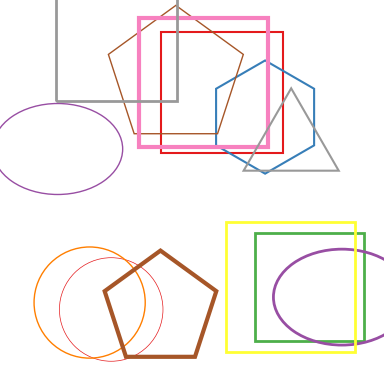[{"shape": "square", "thickness": 1.5, "radius": 0.79, "center": [0.576, 0.76]}, {"shape": "circle", "thickness": 0.5, "radius": 0.67, "center": [0.289, 0.196]}, {"shape": "hexagon", "thickness": 1.5, "radius": 0.74, "center": [0.689, 0.696]}, {"shape": "square", "thickness": 2, "radius": 0.71, "center": [0.804, 0.255]}, {"shape": "oval", "thickness": 2, "radius": 0.89, "center": [0.888, 0.228]}, {"shape": "oval", "thickness": 1, "radius": 0.84, "center": [0.15, 0.613]}, {"shape": "circle", "thickness": 1, "radius": 0.72, "center": [0.233, 0.214]}, {"shape": "square", "thickness": 2, "radius": 0.84, "center": [0.755, 0.255]}, {"shape": "pentagon", "thickness": 3, "radius": 0.76, "center": [0.417, 0.197]}, {"shape": "pentagon", "thickness": 1, "radius": 0.92, "center": [0.457, 0.802]}, {"shape": "square", "thickness": 3, "radius": 0.84, "center": [0.528, 0.787]}, {"shape": "square", "thickness": 2, "radius": 0.78, "center": [0.303, 0.894]}, {"shape": "triangle", "thickness": 1.5, "radius": 0.71, "center": [0.756, 0.628]}]